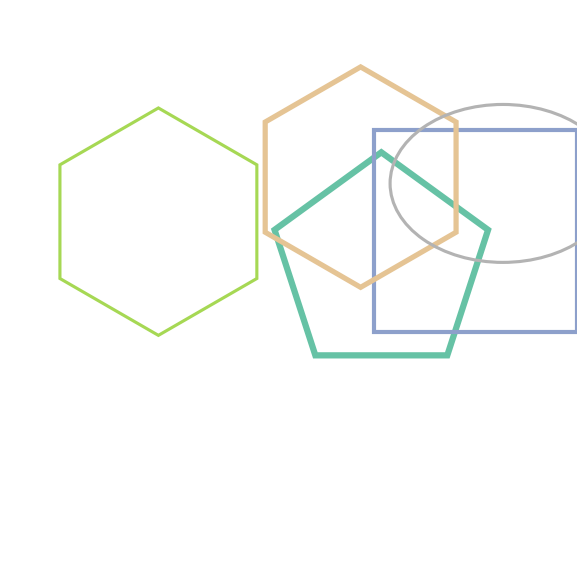[{"shape": "pentagon", "thickness": 3, "radius": 0.97, "center": [0.66, 0.541]}, {"shape": "square", "thickness": 2, "radius": 0.88, "center": [0.823, 0.599]}, {"shape": "hexagon", "thickness": 1.5, "radius": 0.98, "center": [0.274, 0.615]}, {"shape": "hexagon", "thickness": 2.5, "radius": 0.95, "center": [0.624, 0.692]}, {"shape": "oval", "thickness": 1.5, "radius": 0.98, "center": [0.871, 0.682]}]